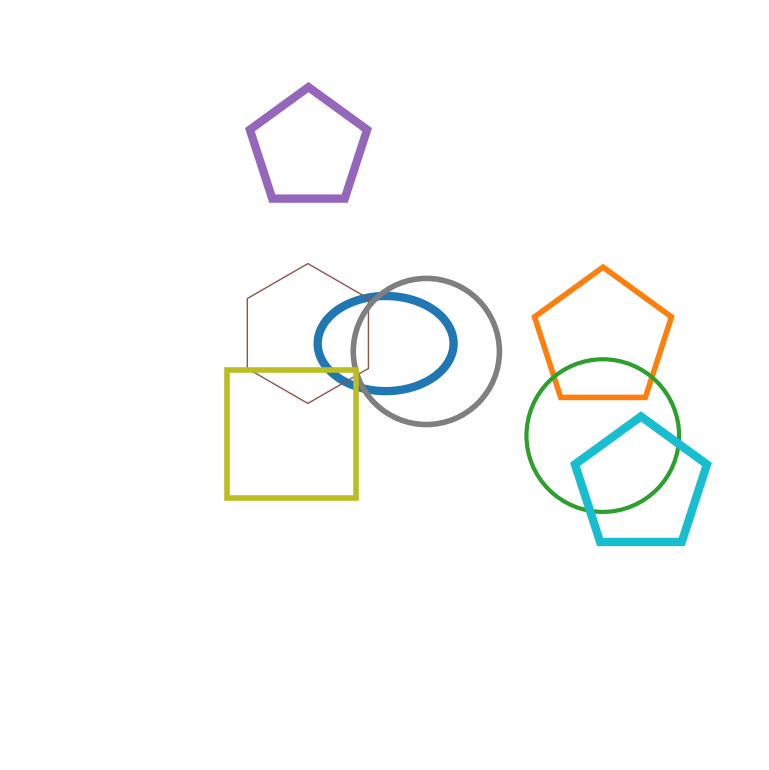[{"shape": "oval", "thickness": 3, "radius": 0.44, "center": [0.501, 0.554]}, {"shape": "pentagon", "thickness": 2, "radius": 0.47, "center": [0.783, 0.56]}, {"shape": "circle", "thickness": 1.5, "radius": 0.5, "center": [0.783, 0.434]}, {"shape": "pentagon", "thickness": 3, "radius": 0.4, "center": [0.401, 0.807]}, {"shape": "hexagon", "thickness": 0.5, "radius": 0.45, "center": [0.4, 0.567]}, {"shape": "circle", "thickness": 2, "radius": 0.47, "center": [0.554, 0.544]}, {"shape": "square", "thickness": 2, "radius": 0.42, "center": [0.379, 0.436]}, {"shape": "pentagon", "thickness": 3, "radius": 0.45, "center": [0.832, 0.369]}]